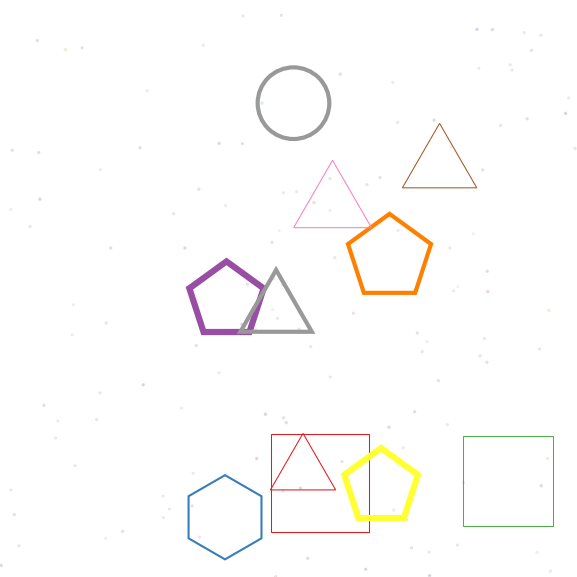[{"shape": "square", "thickness": 0.5, "radius": 0.42, "center": [0.554, 0.163]}, {"shape": "triangle", "thickness": 0.5, "radius": 0.33, "center": [0.525, 0.183]}, {"shape": "hexagon", "thickness": 1, "radius": 0.36, "center": [0.39, 0.103]}, {"shape": "square", "thickness": 0.5, "radius": 0.39, "center": [0.88, 0.166]}, {"shape": "pentagon", "thickness": 3, "radius": 0.34, "center": [0.392, 0.479]}, {"shape": "pentagon", "thickness": 2, "radius": 0.38, "center": [0.675, 0.553]}, {"shape": "pentagon", "thickness": 3, "radius": 0.33, "center": [0.66, 0.156]}, {"shape": "triangle", "thickness": 0.5, "radius": 0.37, "center": [0.761, 0.711]}, {"shape": "triangle", "thickness": 0.5, "radius": 0.39, "center": [0.576, 0.644]}, {"shape": "circle", "thickness": 2, "radius": 0.31, "center": [0.508, 0.82]}, {"shape": "triangle", "thickness": 2, "radius": 0.36, "center": [0.478, 0.46]}]